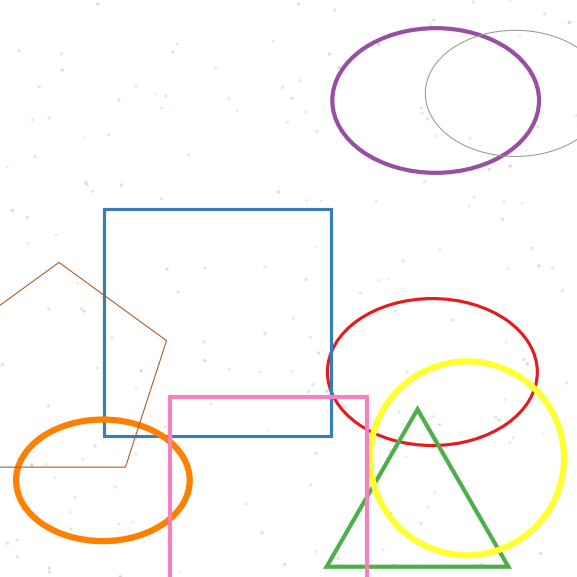[{"shape": "oval", "thickness": 1.5, "radius": 0.91, "center": [0.749, 0.355]}, {"shape": "square", "thickness": 1.5, "radius": 0.98, "center": [0.377, 0.441]}, {"shape": "triangle", "thickness": 2, "radius": 0.91, "center": [0.723, 0.109]}, {"shape": "oval", "thickness": 2, "radius": 0.89, "center": [0.754, 0.825]}, {"shape": "oval", "thickness": 3, "radius": 0.75, "center": [0.178, 0.167]}, {"shape": "circle", "thickness": 3, "radius": 0.84, "center": [0.809, 0.206]}, {"shape": "pentagon", "thickness": 0.5, "radius": 0.98, "center": [0.102, 0.349]}, {"shape": "square", "thickness": 2, "radius": 0.85, "center": [0.465, 0.141]}, {"shape": "oval", "thickness": 0.5, "radius": 0.78, "center": [0.892, 0.837]}]